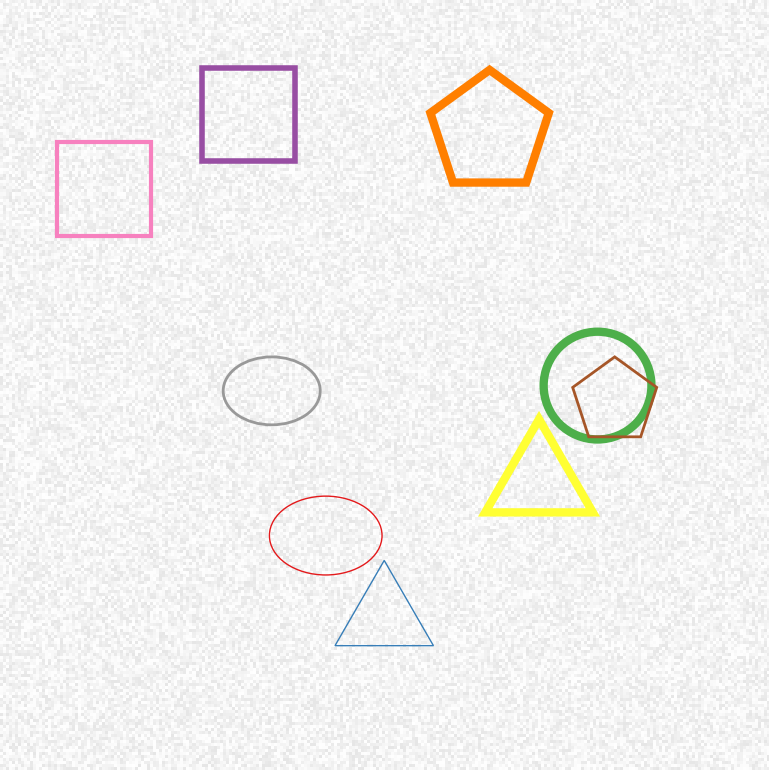[{"shape": "oval", "thickness": 0.5, "radius": 0.37, "center": [0.423, 0.304]}, {"shape": "triangle", "thickness": 0.5, "radius": 0.37, "center": [0.499, 0.198]}, {"shape": "circle", "thickness": 3, "radius": 0.35, "center": [0.776, 0.499]}, {"shape": "square", "thickness": 2, "radius": 0.3, "center": [0.322, 0.852]}, {"shape": "pentagon", "thickness": 3, "radius": 0.4, "center": [0.636, 0.828]}, {"shape": "triangle", "thickness": 3, "radius": 0.4, "center": [0.7, 0.375]}, {"shape": "pentagon", "thickness": 1, "radius": 0.29, "center": [0.798, 0.479]}, {"shape": "square", "thickness": 1.5, "radius": 0.31, "center": [0.135, 0.755]}, {"shape": "oval", "thickness": 1, "radius": 0.32, "center": [0.353, 0.492]}]